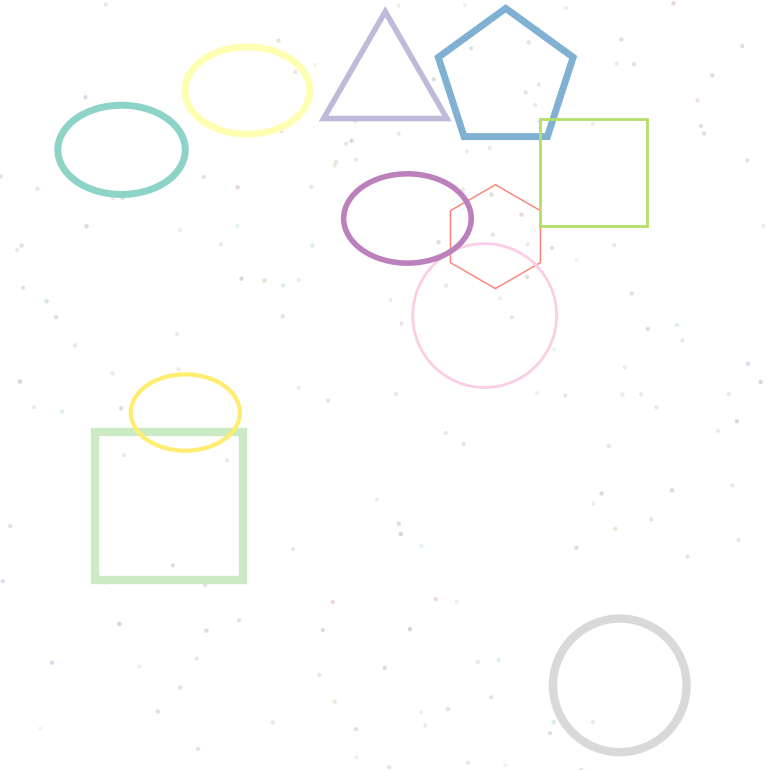[{"shape": "oval", "thickness": 2.5, "radius": 0.41, "center": [0.158, 0.805]}, {"shape": "oval", "thickness": 2.5, "radius": 0.41, "center": [0.321, 0.882]}, {"shape": "triangle", "thickness": 2, "radius": 0.46, "center": [0.5, 0.892]}, {"shape": "hexagon", "thickness": 0.5, "radius": 0.34, "center": [0.643, 0.693]}, {"shape": "pentagon", "thickness": 2.5, "radius": 0.46, "center": [0.657, 0.897]}, {"shape": "square", "thickness": 1, "radius": 0.35, "center": [0.771, 0.776]}, {"shape": "circle", "thickness": 1, "radius": 0.47, "center": [0.629, 0.59]}, {"shape": "circle", "thickness": 3, "radius": 0.43, "center": [0.805, 0.11]}, {"shape": "oval", "thickness": 2, "radius": 0.41, "center": [0.529, 0.716]}, {"shape": "square", "thickness": 3, "radius": 0.48, "center": [0.219, 0.343]}, {"shape": "oval", "thickness": 1.5, "radius": 0.35, "center": [0.241, 0.464]}]